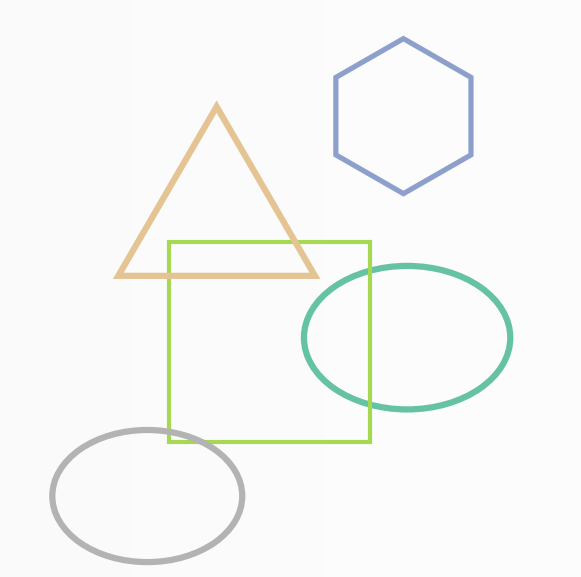[{"shape": "oval", "thickness": 3, "radius": 0.89, "center": [0.7, 0.414]}, {"shape": "hexagon", "thickness": 2.5, "radius": 0.67, "center": [0.694, 0.798]}, {"shape": "square", "thickness": 2, "radius": 0.86, "center": [0.464, 0.407]}, {"shape": "triangle", "thickness": 3, "radius": 0.98, "center": [0.373, 0.619]}, {"shape": "oval", "thickness": 3, "radius": 0.82, "center": [0.253, 0.14]}]